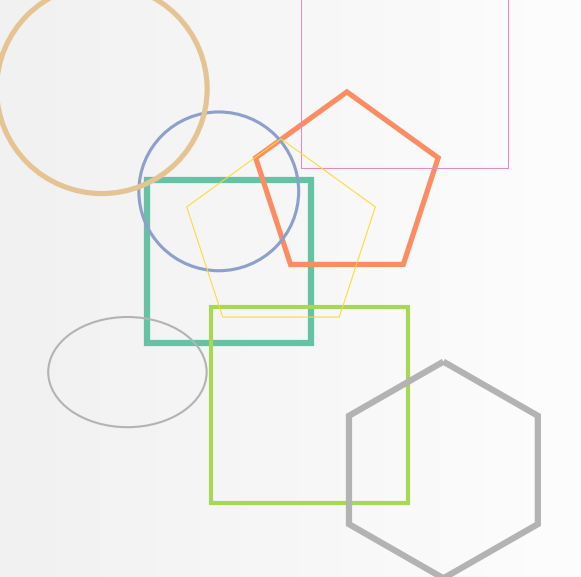[{"shape": "square", "thickness": 3, "radius": 0.71, "center": [0.394, 0.546]}, {"shape": "pentagon", "thickness": 2.5, "radius": 0.83, "center": [0.597, 0.675]}, {"shape": "circle", "thickness": 1.5, "radius": 0.69, "center": [0.376, 0.668]}, {"shape": "square", "thickness": 0.5, "radius": 0.89, "center": [0.696, 0.886]}, {"shape": "square", "thickness": 2, "radius": 0.85, "center": [0.532, 0.297]}, {"shape": "pentagon", "thickness": 0.5, "radius": 0.85, "center": [0.483, 0.588]}, {"shape": "circle", "thickness": 2.5, "radius": 0.91, "center": [0.175, 0.845]}, {"shape": "hexagon", "thickness": 3, "radius": 0.94, "center": [0.763, 0.185]}, {"shape": "oval", "thickness": 1, "radius": 0.68, "center": [0.219, 0.355]}]